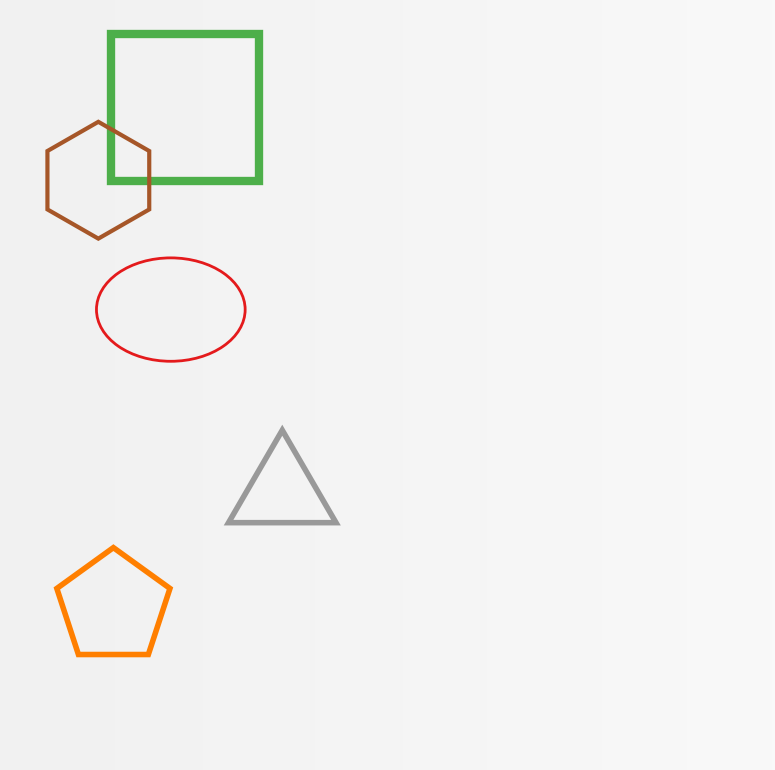[{"shape": "oval", "thickness": 1, "radius": 0.48, "center": [0.22, 0.598]}, {"shape": "square", "thickness": 3, "radius": 0.48, "center": [0.238, 0.861]}, {"shape": "pentagon", "thickness": 2, "radius": 0.38, "center": [0.146, 0.212]}, {"shape": "hexagon", "thickness": 1.5, "radius": 0.38, "center": [0.127, 0.766]}, {"shape": "triangle", "thickness": 2, "radius": 0.4, "center": [0.364, 0.361]}]